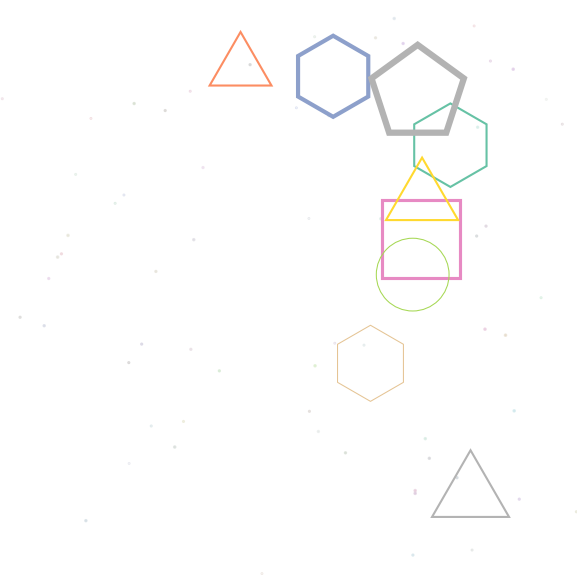[{"shape": "hexagon", "thickness": 1, "radius": 0.36, "center": [0.78, 0.748]}, {"shape": "triangle", "thickness": 1, "radius": 0.31, "center": [0.417, 0.882]}, {"shape": "hexagon", "thickness": 2, "radius": 0.35, "center": [0.577, 0.867]}, {"shape": "square", "thickness": 1.5, "radius": 0.34, "center": [0.728, 0.585]}, {"shape": "circle", "thickness": 0.5, "radius": 0.31, "center": [0.715, 0.524]}, {"shape": "triangle", "thickness": 1, "radius": 0.36, "center": [0.731, 0.654]}, {"shape": "hexagon", "thickness": 0.5, "radius": 0.33, "center": [0.642, 0.37]}, {"shape": "pentagon", "thickness": 3, "radius": 0.42, "center": [0.723, 0.837]}, {"shape": "triangle", "thickness": 1, "radius": 0.38, "center": [0.815, 0.142]}]